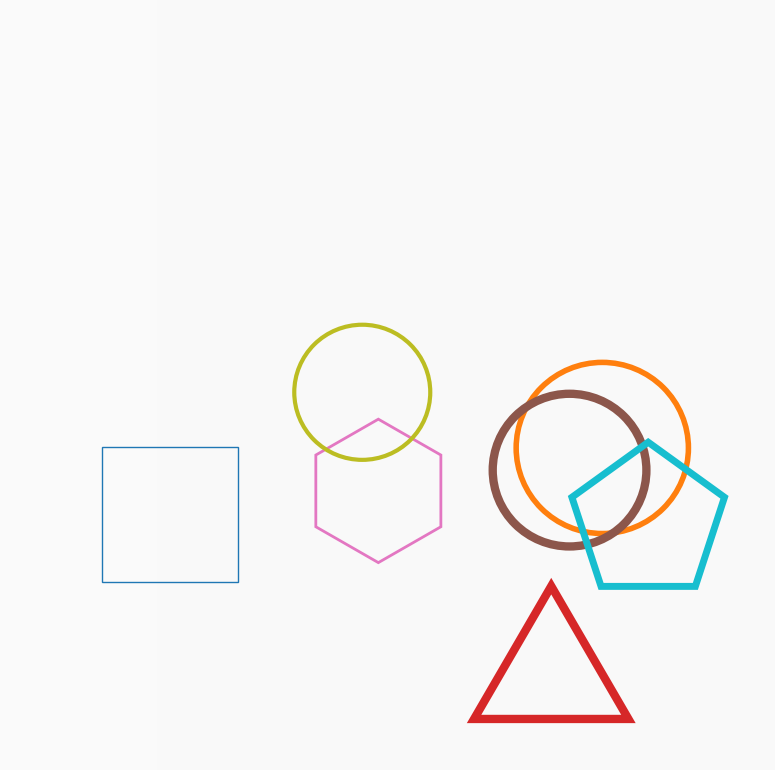[{"shape": "square", "thickness": 0.5, "radius": 0.44, "center": [0.22, 0.332]}, {"shape": "circle", "thickness": 2, "radius": 0.56, "center": [0.777, 0.418]}, {"shape": "triangle", "thickness": 3, "radius": 0.57, "center": [0.711, 0.124]}, {"shape": "circle", "thickness": 3, "radius": 0.5, "center": [0.735, 0.389]}, {"shape": "hexagon", "thickness": 1, "radius": 0.47, "center": [0.488, 0.362]}, {"shape": "circle", "thickness": 1.5, "radius": 0.44, "center": [0.467, 0.491]}, {"shape": "pentagon", "thickness": 2.5, "radius": 0.52, "center": [0.836, 0.322]}]